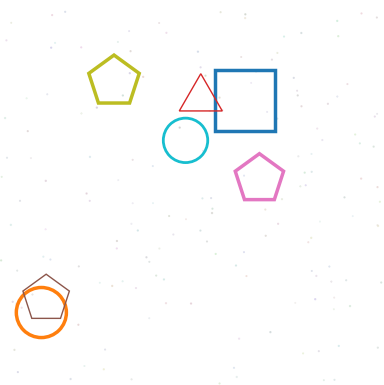[{"shape": "square", "thickness": 2.5, "radius": 0.39, "center": [0.636, 0.739]}, {"shape": "circle", "thickness": 2.5, "radius": 0.33, "center": [0.107, 0.188]}, {"shape": "triangle", "thickness": 1, "radius": 0.32, "center": [0.522, 0.744]}, {"shape": "pentagon", "thickness": 1, "radius": 0.32, "center": [0.12, 0.224]}, {"shape": "pentagon", "thickness": 2.5, "radius": 0.33, "center": [0.674, 0.535]}, {"shape": "pentagon", "thickness": 2.5, "radius": 0.34, "center": [0.296, 0.788]}, {"shape": "circle", "thickness": 2, "radius": 0.29, "center": [0.482, 0.635]}]